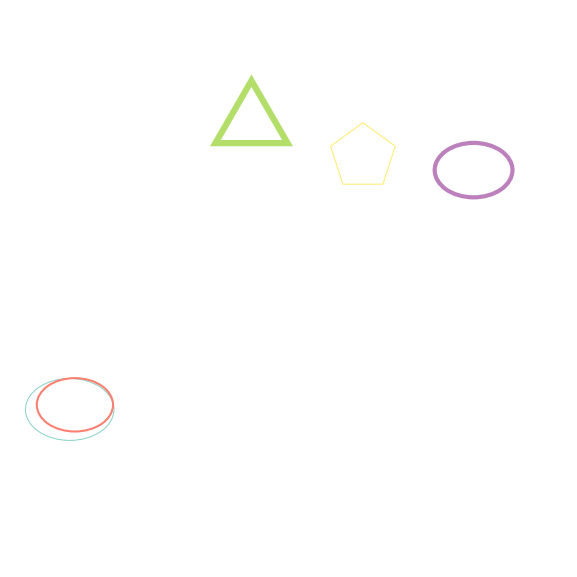[{"shape": "oval", "thickness": 0.5, "radius": 0.38, "center": [0.121, 0.29]}, {"shape": "oval", "thickness": 1, "radius": 0.33, "center": [0.13, 0.298]}, {"shape": "triangle", "thickness": 3, "radius": 0.36, "center": [0.435, 0.787]}, {"shape": "oval", "thickness": 2, "radius": 0.34, "center": [0.82, 0.705]}, {"shape": "pentagon", "thickness": 0.5, "radius": 0.29, "center": [0.628, 0.728]}]